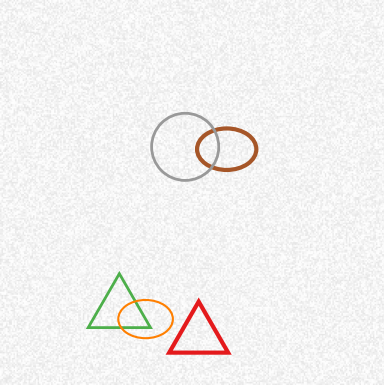[{"shape": "triangle", "thickness": 3, "radius": 0.44, "center": [0.516, 0.128]}, {"shape": "triangle", "thickness": 2, "radius": 0.47, "center": [0.31, 0.196]}, {"shape": "oval", "thickness": 1.5, "radius": 0.35, "center": [0.378, 0.171]}, {"shape": "oval", "thickness": 3, "radius": 0.39, "center": [0.589, 0.612]}, {"shape": "circle", "thickness": 2, "radius": 0.44, "center": [0.481, 0.619]}]